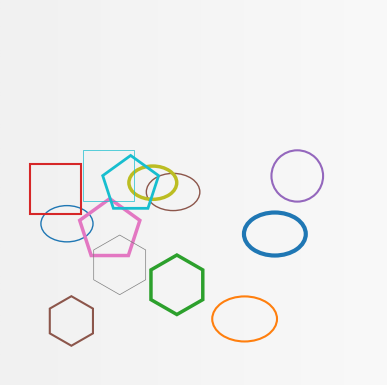[{"shape": "oval", "thickness": 3, "radius": 0.4, "center": [0.709, 0.392]}, {"shape": "oval", "thickness": 1, "radius": 0.34, "center": [0.173, 0.419]}, {"shape": "oval", "thickness": 1.5, "radius": 0.42, "center": [0.631, 0.172]}, {"shape": "hexagon", "thickness": 2.5, "radius": 0.39, "center": [0.456, 0.26]}, {"shape": "square", "thickness": 1.5, "radius": 0.32, "center": [0.143, 0.509]}, {"shape": "circle", "thickness": 1.5, "radius": 0.33, "center": [0.767, 0.543]}, {"shape": "oval", "thickness": 1, "radius": 0.35, "center": [0.447, 0.501]}, {"shape": "hexagon", "thickness": 1.5, "radius": 0.32, "center": [0.184, 0.166]}, {"shape": "pentagon", "thickness": 2.5, "radius": 0.41, "center": [0.283, 0.402]}, {"shape": "hexagon", "thickness": 0.5, "radius": 0.39, "center": [0.309, 0.312]}, {"shape": "oval", "thickness": 2.5, "radius": 0.31, "center": [0.394, 0.525]}, {"shape": "square", "thickness": 0.5, "radius": 0.33, "center": [0.28, 0.544]}, {"shape": "pentagon", "thickness": 2, "radius": 0.38, "center": [0.337, 0.52]}]